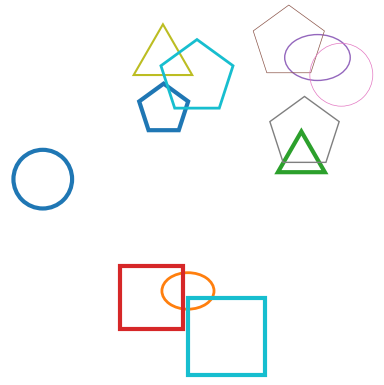[{"shape": "pentagon", "thickness": 3, "radius": 0.33, "center": [0.425, 0.716]}, {"shape": "circle", "thickness": 3, "radius": 0.38, "center": [0.111, 0.535]}, {"shape": "oval", "thickness": 2, "radius": 0.34, "center": [0.488, 0.244]}, {"shape": "triangle", "thickness": 3, "radius": 0.35, "center": [0.783, 0.588]}, {"shape": "square", "thickness": 3, "radius": 0.41, "center": [0.394, 0.228]}, {"shape": "oval", "thickness": 1, "radius": 0.43, "center": [0.825, 0.851]}, {"shape": "pentagon", "thickness": 0.5, "radius": 0.49, "center": [0.75, 0.89]}, {"shape": "circle", "thickness": 0.5, "radius": 0.41, "center": [0.887, 0.806]}, {"shape": "pentagon", "thickness": 1, "radius": 0.47, "center": [0.791, 0.655]}, {"shape": "triangle", "thickness": 1.5, "radius": 0.44, "center": [0.423, 0.849]}, {"shape": "pentagon", "thickness": 2, "radius": 0.49, "center": [0.512, 0.799]}, {"shape": "square", "thickness": 3, "radius": 0.5, "center": [0.589, 0.125]}]